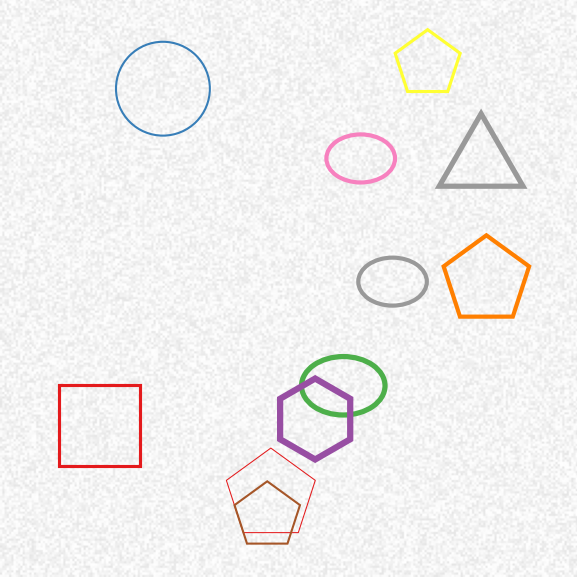[{"shape": "square", "thickness": 1.5, "radius": 0.35, "center": [0.172, 0.263]}, {"shape": "pentagon", "thickness": 0.5, "radius": 0.4, "center": [0.469, 0.142]}, {"shape": "circle", "thickness": 1, "radius": 0.41, "center": [0.282, 0.846]}, {"shape": "oval", "thickness": 2.5, "radius": 0.36, "center": [0.594, 0.331]}, {"shape": "hexagon", "thickness": 3, "radius": 0.35, "center": [0.546, 0.274]}, {"shape": "pentagon", "thickness": 2, "radius": 0.39, "center": [0.842, 0.514]}, {"shape": "pentagon", "thickness": 1.5, "radius": 0.3, "center": [0.741, 0.889]}, {"shape": "pentagon", "thickness": 1, "radius": 0.3, "center": [0.463, 0.106]}, {"shape": "oval", "thickness": 2, "radius": 0.3, "center": [0.625, 0.725]}, {"shape": "triangle", "thickness": 2.5, "radius": 0.42, "center": [0.833, 0.719]}, {"shape": "oval", "thickness": 2, "radius": 0.3, "center": [0.68, 0.511]}]